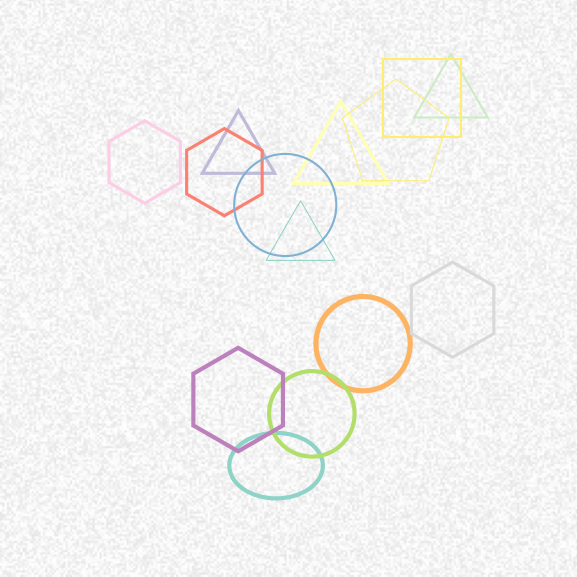[{"shape": "triangle", "thickness": 0.5, "radius": 0.34, "center": [0.52, 0.583]}, {"shape": "oval", "thickness": 2, "radius": 0.41, "center": [0.478, 0.193]}, {"shape": "triangle", "thickness": 1.5, "radius": 0.47, "center": [0.59, 0.729]}, {"shape": "triangle", "thickness": 1.5, "radius": 0.36, "center": [0.413, 0.735]}, {"shape": "hexagon", "thickness": 1.5, "radius": 0.38, "center": [0.389, 0.701]}, {"shape": "circle", "thickness": 1, "radius": 0.44, "center": [0.494, 0.644]}, {"shape": "circle", "thickness": 2.5, "radius": 0.41, "center": [0.629, 0.404]}, {"shape": "circle", "thickness": 2, "radius": 0.37, "center": [0.54, 0.282]}, {"shape": "hexagon", "thickness": 1.5, "radius": 0.36, "center": [0.251, 0.719]}, {"shape": "hexagon", "thickness": 1.5, "radius": 0.41, "center": [0.784, 0.463]}, {"shape": "hexagon", "thickness": 2, "radius": 0.45, "center": [0.412, 0.307]}, {"shape": "triangle", "thickness": 1, "radius": 0.37, "center": [0.781, 0.832]}, {"shape": "pentagon", "thickness": 0.5, "radius": 0.49, "center": [0.685, 0.765]}, {"shape": "square", "thickness": 1, "radius": 0.34, "center": [0.731, 0.83]}]